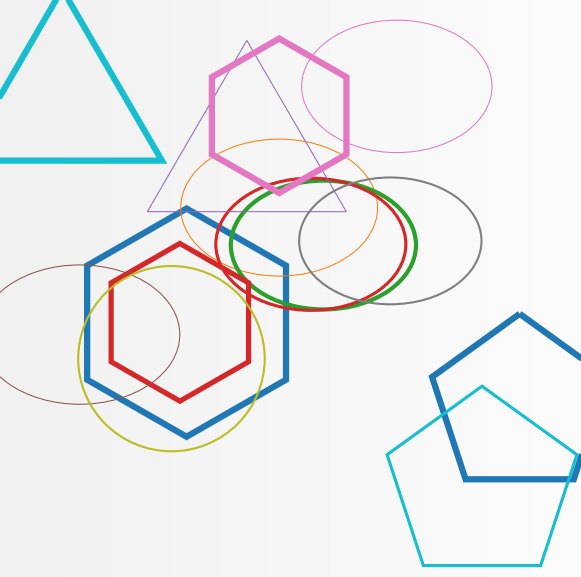[{"shape": "hexagon", "thickness": 3, "radius": 0.99, "center": [0.321, 0.44]}, {"shape": "pentagon", "thickness": 3, "radius": 0.79, "center": [0.894, 0.297]}, {"shape": "oval", "thickness": 0.5, "radius": 0.85, "center": [0.48, 0.64]}, {"shape": "oval", "thickness": 2, "radius": 0.8, "center": [0.556, 0.575]}, {"shape": "oval", "thickness": 1.5, "radius": 0.82, "center": [0.535, 0.576]}, {"shape": "hexagon", "thickness": 2.5, "radius": 0.68, "center": [0.309, 0.441]}, {"shape": "triangle", "thickness": 0.5, "radius": 0.99, "center": [0.425, 0.731]}, {"shape": "oval", "thickness": 0.5, "radius": 0.86, "center": [0.137, 0.42]}, {"shape": "oval", "thickness": 0.5, "radius": 0.82, "center": [0.683, 0.85]}, {"shape": "hexagon", "thickness": 3, "radius": 0.67, "center": [0.48, 0.799]}, {"shape": "oval", "thickness": 1, "radius": 0.78, "center": [0.672, 0.582]}, {"shape": "circle", "thickness": 1, "radius": 0.8, "center": [0.295, 0.378]}, {"shape": "pentagon", "thickness": 1.5, "radius": 0.86, "center": [0.829, 0.159]}, {"shape": "triangle", "thickness": 3, "radius": 0.99, "center": [0.107, 0.82]}]